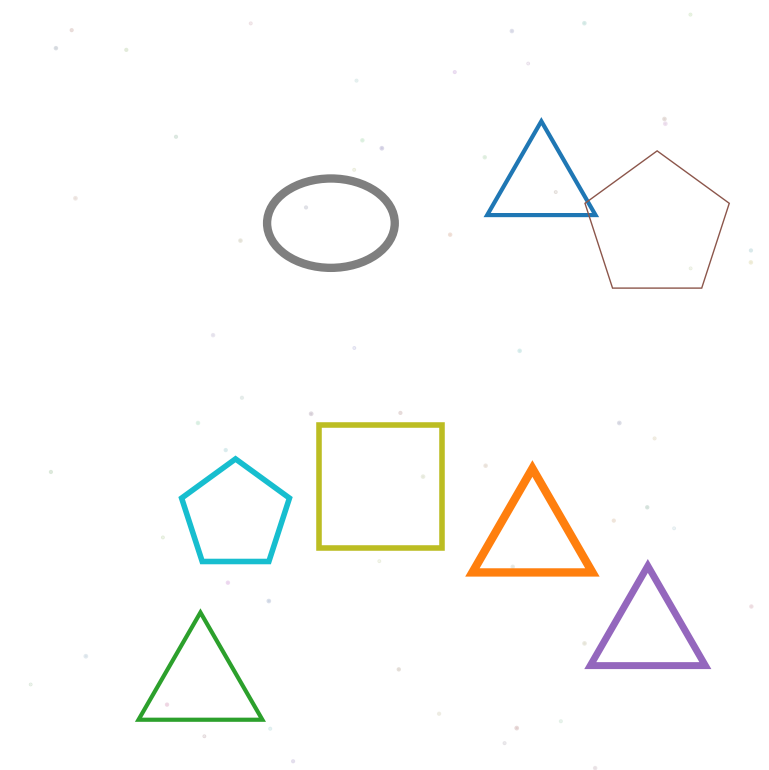[{"shape": "triangle", "thickness": 1.5, "radius": 0.41, "center": [0.703, 0.761]}, {"shape": "triangle", "thickness": 3, "radius": 0.45, "center": [0.691, 0.302]}, {"shape": "triangle", "thickness": 1.5, "radius": 0.46, "center": [0.26, 0.112]}, {"shape": "triangle", "thickness": 2.5, "radius": 0.43, "center": [0.841, 0.179]}, {"shape": "pentagon", "thickness": 0.5, "radius": 0.49, "center": [0.853, 0.706]}, {"shape": "oval", "thickness": 3, "radius": 0.41, "center": [0.43, 0.71]}, {"shape": "square", "thickness": 2, "radius": 0.4, "center": [0.494, 0.368]}, {"shape": "pentagon", "thickness": 2, "radius": 0.37, "center": [0.306, 0.33]}]